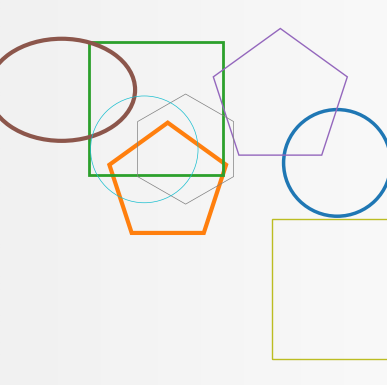[{"shape": "circle", "thickness": 2.5, "radius": 0.69, "center": [0.87, 0.577]}, {"shape": "pentagon", "thickness": 3, "radius": 0.79, "center": [0.433, 0.523]}, {"shape": "square", "thickness": 2, "radius": 0.87, "center": [0.403, 0.718]}, {"shape": "pentagon", "thickness": 1, "radius": 0.91, "center": [0.723, 0.744]}, {"shape": "oval", "thickness": 3, "radius": 0.95, "center": [0.159, 0.767]}, {"shape": "hexagon", "thickness": 0.5, "radius": 0.71, "center": [0.479, 0.613]}, {"shape": "square", "thickness": 1, "radius": 0.9, "center": [0.881, 0.249]}, {"shape": "circle", "thickness": 0.5, "radius": 0.69, "center": [0.372, 0.612]}]